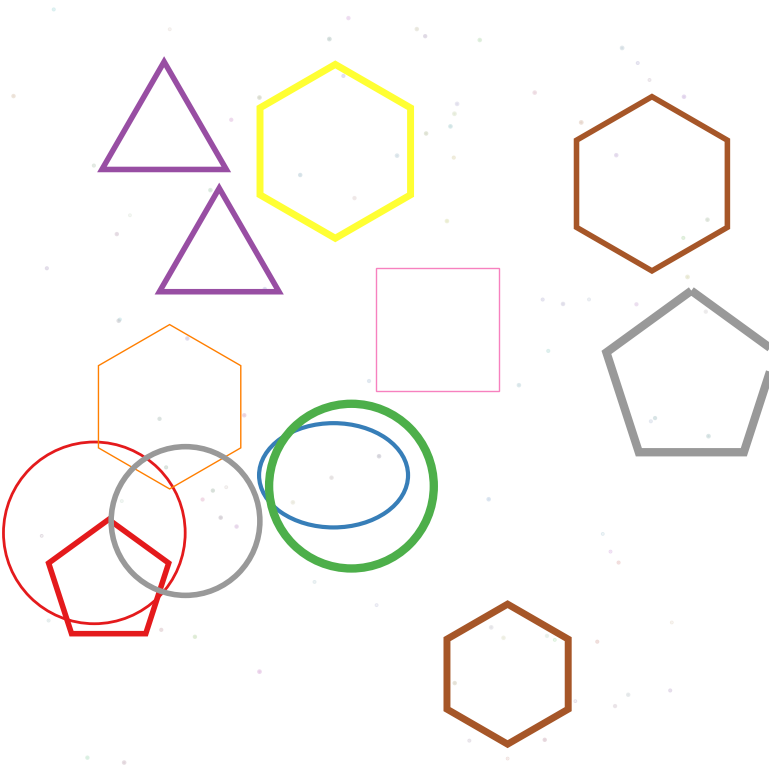[{"shape": "circle", "thickness": 1, "radius": 0.59, "center": [0.123, 0.308]}, {"shape": "pentagon", "thickness": 2, "radius": 0.41, "center": [0.141, 0.243]}, {"shape": "oval", "thickness": 1.5, "radius": 0.48, "center": [0.433, 0.383]}, {"shape": "circle", "thickness": 3, "radius": 0.53, "center": [0.456, 0.369]}, {"shape": "triangle", "thickness": 2, "radius": 0.45, "center": [0.285, 0.666]}, {"shape": "triangle", "thickness": 2, "radius": 0.47, "center": [0.213, 0.827]}, {"shape": "hexagon", "thickness": 0.5, "radius": 0.53, "center": [0.22, 0.472]}, {"shape": "hexagon", "thickness": 2.5, "radius": 0.56, "center": [0.435, 0.803]}, {"shape": "hexagon", "thickness": 2.5, "radius": 0.45, "center": [0.659, 0.124]}, {"shape": "hexagon", "thickness": 2, "radius": 0.57, "center": [0.847, 0.761]}, {"shape": "square", "thickness": 0.5, "radius": 0.4, "center": [0.568, 0.572]}, {"shape": "circle", "thickness": 2, "radius": 0.48, "center": [0.241, 0.323]}, {"shape": "pentagon", "thickness": 3, "radius": 0.58, "center": [0.898, 0.506]}]